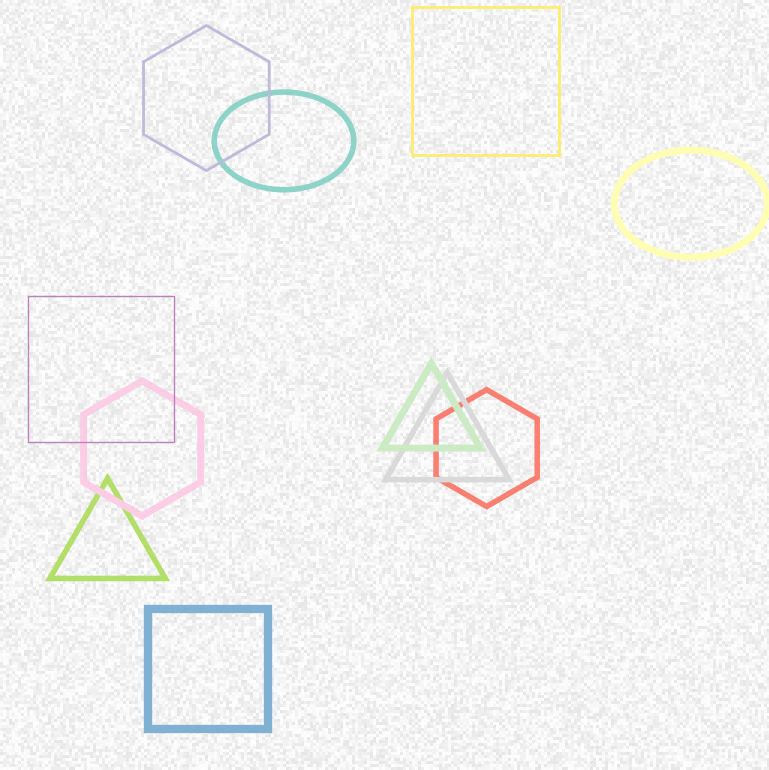[{"shape": "oval", "thickness": 2, "radius": 0.45, "center": [0.369, 0.817]}, {"shape": "oval", "thickness": 2.5, "radius": 0.5, "center": [0.897, 0.735]}, {"shape": "hexagon", "thickness": 1, "radius": 0.47, "center": [0.268, 0.873]}, {"shape": "hexagon", "thickness": 2, "radius": 0.38, "center": [0.632, 0.418]}, {"shape": "square", "thickness": 3, "radius": 0.39, "center": [0.27, 0.131]}, {"shape": "triangle", "thickness": 2, "radius": 0.43, "center": [0.14, 0.292]}, {"shape": "hexagon", "thickness": 2.5, "radius": 0.44, "center": [0.185, 0.418]}, {"shape": "triangle", "thickness": 2, "radius": 0.46, "center": [0.581, 0.423]}, {"shape": "square", "thickness": 0.5, "radius": 0.47, "center": [0.132, 0.521]}, {"shape": "triangle", "thickness": 2.5, "radius": 0.37, "center": [0.56, 0.455]}, {"shape": "square", "thickness": 1, "radius": 0.48, "center": [0.63, 0.895]}]